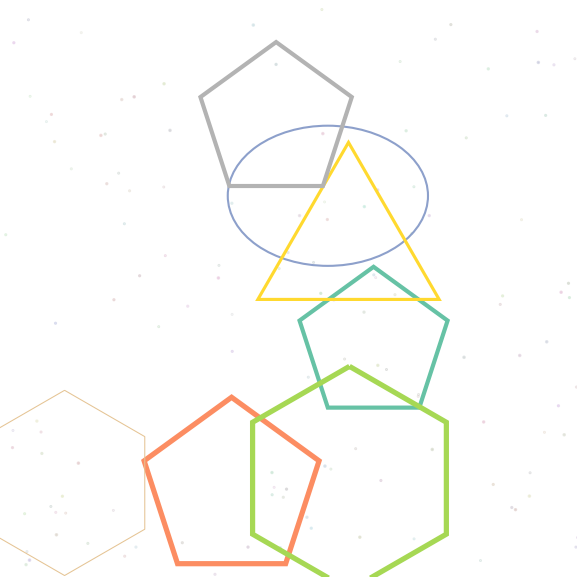[{"shape": "pentagon", "thickness": 2, "radius": 0.67, "center": [0.647, 0.402]}, {"shape": "pentagon", "thickness": 2.5, "radius": 0.8, "center": [0.401, 0.152]}, {"shape": "oval", "thickness": 1, "radius": 0.87, "center": [0.568, 0.66]}, {"shape": "hexagon", "thickness": 2.5, "radius": 0.97, "center": [0.605, 0.171]}, {"shape": "triangle", "thickness": 1.5, "radius": 0.91, "center": [0.603, 0.571]}, {"shape": "hexagon", "thickness": 0.5, "radius": 0.8, "center": [0.112, 0.163]}, {"shape": "pentagon", "thickness": 2, "radius": 0.69, "center": [0.478, 0.789]}]